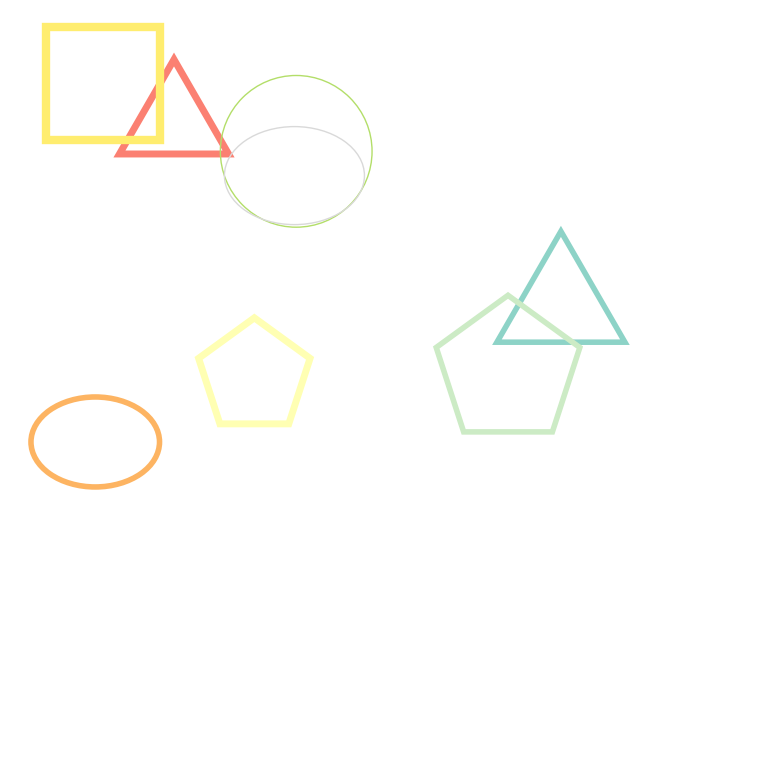[{"shape": "triangle", "thickness": 2, "radius": 0.48, "center": [0.728, 0.604]}, {"shape": "pentagon", "thickness": 2.5, "radius": 0.38, "center": [0.33, 0.511]}, {"shape": "triangle", "thickness": 2.5, "radius": 0.41, "center": [0.226, 0.841]}, {"shape": "oval", "thickness": 2, "radius": 0.42, "center": [0.124, 0.426]}, {"shape": "circle", "thickness": 0.5, "radius": 0.49, "center": [0.385, 0.803]}, {"shape": "oval", "thickness": 0.5, "radius": 0.45, "center": [0.382, 0.772]}, {"shape": "pentagon", "thickness": 2, "radius": 0.49, "center": [0.66, 0.518]}, {"shape": "square", "thickness": 3, "radius": 0.37, "center": [0.134, 0.892]}]